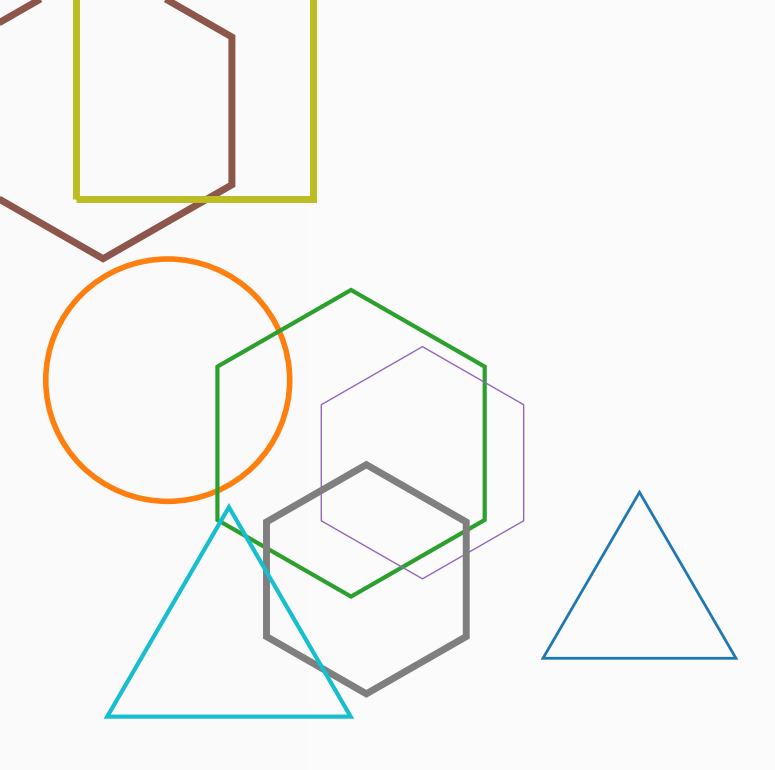[{"shape": "triangle", "thickness": 1, "radius": 0.72, "center": [0.825, 0.217]}, {"shape": "circle", "thickness": 2, "radius": 0.79, "center": [0.216, 0.506]}, {"shape": "hexagon", "thickness": 1.5, "radius": 1.0, "center": [0.453, 0.424]}, {"shape": "hexagon", "thickness": 0.5, "radius": 0.75, "center": [0.545, 0.399]}, {"shape": "hexagon", "thickness": 2.5, "radius": 0.96, "center": [0.133, 0.856]}, {"shape": "hexagon", "thickness": 2.5, "radius": 0.74, "center": [0.473, 0.248]}, {"shape": "square", "thickness": 2.5, "radius": 0.76, "center": [0.251, 0.894]}, {"shape": "triangle", "thickness": 1.5, "radius": 0.91, "center": [0.295, 0.16]}]